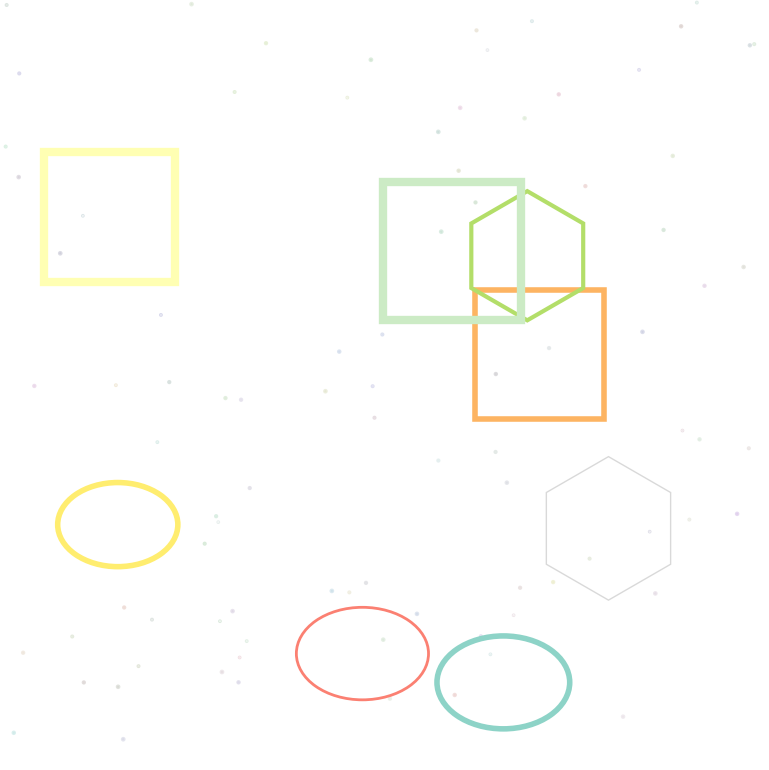[{"shape": "oval", "thickness": 2, "radius": 0.43, "center": [0.654, 0.114]}, {"shape": "square", "thickness": 3, "radius": 0.42, "center": [0.142, 0.718]}, {"shape": "oval", "thickness": 1, "radius": 0.43, "center": [0.471, 0.151]}, {"shape": "square", "thickness": 2, "radius": 0.42, "center": [0.701, 0.54]}, {"shape": "hexagon", "thickness": 1.5, "radius": 0.42, "center": [0.685, 0.668]}, {"shape": "hexagon", "thickness": 0.5, "radius": 0.47, "center": [0.79, 0.314]}, {"shape": "square", "thickness": 3, "radius": 0.45, "center": [0.587, 0.674]}, {"shape": "oval", "thickness": 2, "radius": 0.39, "center": [0.153, 0.319]}]